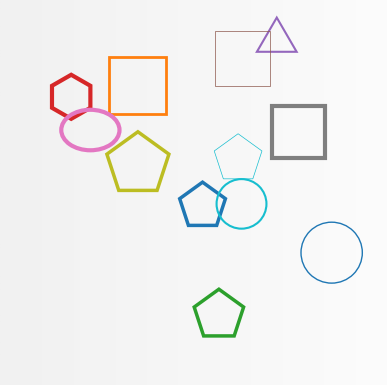[{"shape": "pentagon", "thickness": 2.5, "radius": 0.31, "center": [0.523, 0.465]}, {"shape": "circle", "thickness": 1, "radius": 0.4, "center": [0.856, 0.344]}, {"shape": "square", "thickness": 2, "radius": 0.37, "center": [0.354, 0.777]}, {"shape": "pentagon", "thickness": 2.5, "radius": 0.34, "center": [0.565, 0.182]}, {"shape": "hexagon", "thickness": 3, "radius": 0.29, "center": [0.184, 0.749]}, {"shape": "triangle", "thickness": 1.5, "radius": 0.3, "center": [0.714, 0.895]}, {"shape": "square", "thickness": 0.5, "radius": 0.36, "center": [0.626, 0.848]}, {"shape": "oval", "thickness": 3, "radius": 0.38, "center": [0.233, 0.662]}, {"shape": "square", "thickness": 3, "radius": 0.34, "center": [0.77, 0.657]}, {"shape": "pentagon", "thickness": 2.5, "radius": 0.42, "center": [0.356, 0.574]}, {"shape": "pentagon", "thickness": 0.5, "radius": 0.32, "center": [0.614, 0.588]}, {"shape": "circle", "thickness": 1.5, "radius": 0.32, "center": [0.623, 0.47]}]